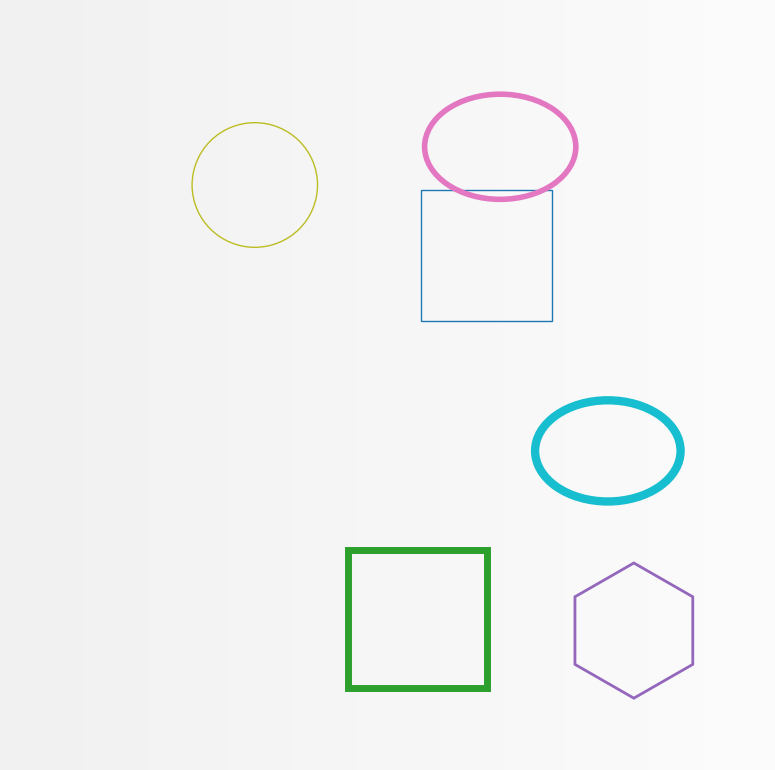[{"shape": "square", "thickness": 0.5, "radius": 0.42, "center": [0.628, 0.669]}, {"shape": "square", "thickness": 2.5, "radius": 0.45, "center": [0.539, 0.196]}, {"shape": "hexagon", "thickness": 1, "radius": 0.44, "center": [0.818, 0.181]}, {"shape": "oval", "thickness": 2, "radius": 0.49, "center": [0.645, 0.809]}, {"shape": "circle", "thickness": 0.5, "radius": 0.4, "center": [0.329, 0.76]}, {"shape": "oval", "thickness": 3, "radius": 0.47, "center": [0.784, 0.414]}]